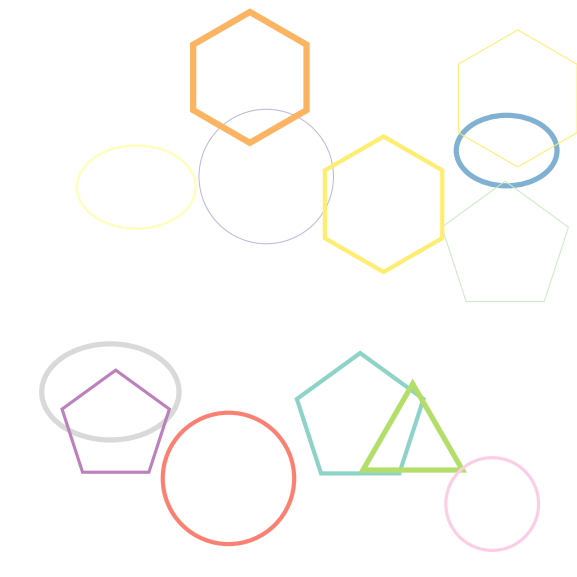[{"shape": "pentagon", "thickness": 2, "radius": 0.58, "center": [0.624, 0.273]}, {"shape": "oval", "thickness": 1, "radius": 0.51, "center": [0.236, 0.675]}, {"shape": "circle", "thickness": 0.5, "radius": 0.58, "center": [0.461, 0.693]}, {"shape": "circle", "thickness": 2, "radius": 0.57, "center": [0.396, 0.171]}, {"shape": "oval", "thickness": 2.5, "radius": 0.44, "center": [0.877, 0.738]}, {"shape": "hexagon", "thickness": 3, "radius": 0.57, "center": [0.433, 0.865]}, {"shape": "triangle", "thickness": 2.5, "radius": 0.5, "center": [0.715, 0.235]}, {"shape": "circle", "thickness": 1.5, "radius": 0.4, "center": [0.852, 0.126]}, {"shape": "oval", "thickness": 2.5, "radius": 0.59, "center": [0.191, 0.32]}, {"shape": "pentagon", "thickness": 1.5, "radius": 0.49, "center": [0.2, 0.26]}, {"shape": "pentagon", "thickness": 0.5, "radius": 0.58, "center": [0.875, 0.57]}, {"shape": "hexagon", "thickness": 2, "radius": 0.59, "center": [0.664, 0.645]}, {"shape": "hexagon", "thickness": 0.5, "radius": 0.59, "center": [0.896, 0.829]}]